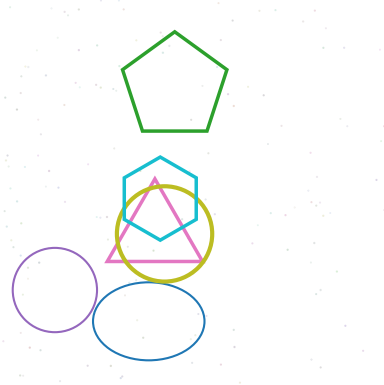[{"shape": "oval", "thickness": 1.5, "radius": 0.72, "center": [0.386, 0.165]}, {"shape": "pentagon", "thickness": 2.5, "radius": 0.71, "center": [0.454, 0.775]}, {"shape": "circle", "thickness": 1.5, "radius": 0.55, "center": [0.143, 0.247]}, {"shape": "triangle", "thickness": 2.5, "radius": 0.71, "center": [0.402, 0.392]}, {"shape": "circle", "thickness": 3, "radius": 0.62, "center": [0.427, 0.392]}, {"shape": "hexagon", "thickness": 2.5, "radius": 0.54, "center": [0.416, 0.484]}]